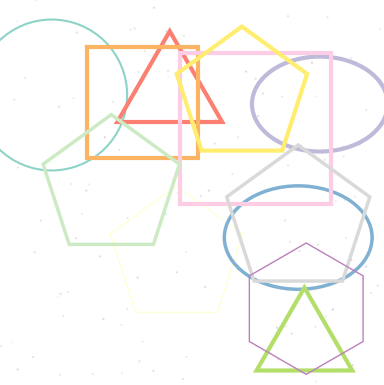[{"shape": "circle", "thickness": 1.5, "radius": 0.98, "center": [0.134, 0.753]}, {"shape": "pentagon", "thickness": 0.5, "radius": 0.91, "center": [0.458, 0.336]}, {"shape": "oval", "thickness": 3, "radius": 0.88, "center": [0.831, 0.73]}, {"shape": "triangle", "thickness": 3, "radius": 0.79, "center": [0.441, 0.762]}, {"shape": "oval", "thickness": 2.5, "radius": 0.96, "center": [0.775, 0.383]}, {"shape": "square", "thickness": 3, "radius": 0.72, "center": [0.37, 0.733]}, {"shape": "triangle", "thickness": 3, "radius": 0.72, "center": [0.791, 0.109]}, {"shape": "square", "thickness": 3, "radius": 0.98, "center": [0.663, 0.667]}, {"shape": "pentagon", "thickness": 2.5, "radius": 0.98, "center": [0.775, 0.428]}, {"shape": "hexagon", "thickness": 1, "radius": 0.85, "center": [0.795, 0.198]}, {"shape": "pentagon", "thickness": 2.5, "radius": 0.93, "center": [0.289, 0.516]}, {"shape": "pentagon", "thickness": 3, "radius": 0.89, "center": [0.628, 0.753]}]